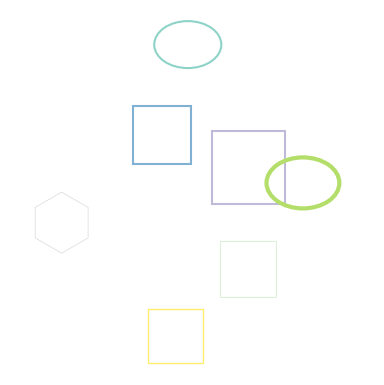[{"shape": "oval", "thickness": 1.5, "radius": 0.44, "center": [0.488, 0.884]}, {"shape": "square", "thickness": 1.5, "radius": 0.47, "center": [0.646, 0.566]}, {"shape": "square", "thickness": 1.5, "radius": 0.38, "center": [0.42, 0.649]}, {"shape": "oval", "thickness": 3, "radius": 0.47, "center": [0.787, 0.525]}, {"shape": "hexagon", "thickness": 0.5, "radius": 0.4, "center": [0.16, 0.422]}, {"shape": "square", "thickness": 0.5, "radius": 0.36, "center": [0.644, 0.301]}, {"shape": "square", "thickness": 1, "radius": 0.35, "center": [0.455, 0.128]}]